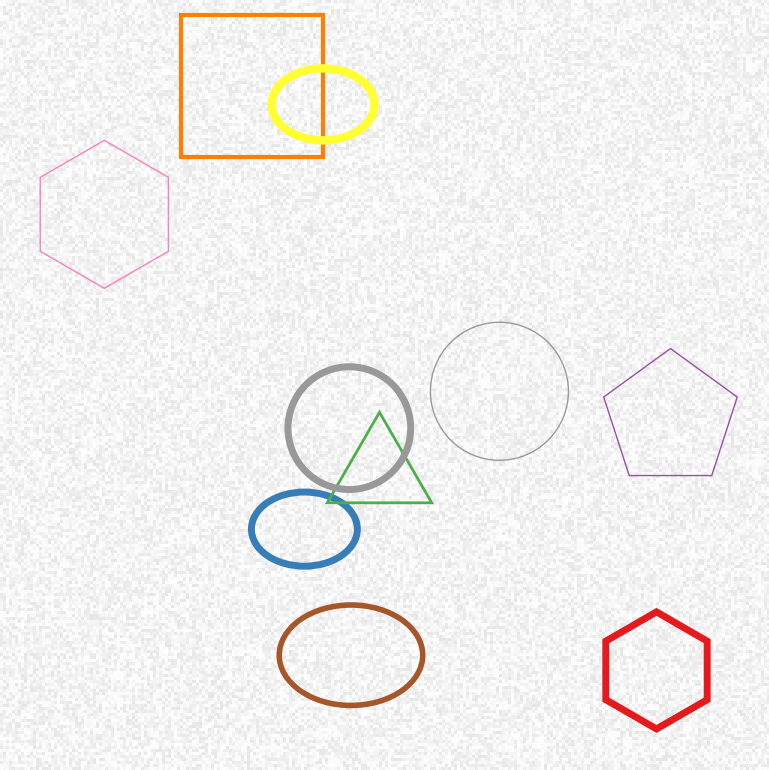[{"shape": "hexagon", "thickness": 2.5, "radius": 0.38, "center": [0.853, 0.129]}, {"shape": "oval", "thickness": 2.5, "radius": 0.34, "center": [0.395, 0.313]}, {"shape": "triangle", "thickness": 1, "radius": 0.39, "center": [0.493, 0.386]}, {"shape": "pentagon", "thickness": 0.5, "radius": 0.46, "center": [0.871, 0.456]}, {"shape": "square", "thickness": 1.5, "radius": 0.46, "center": [0.327, 0.888]}, {"shape": "oval", "thickness": 3, "radius": 0.33, "center": [0.42, 0.864]}, {"shape": "oval", "thickness": 2, "radius": 0.47, "center": [0.456, 0.149]}, {"shape": "hexagon", "thickness": 0.5, "radius": 0.48, "center": [0.135, 0.722]}, {"shape": "circle", "thickness": 2.5, "radius": 0.4, "center": [0.454, 0.444]}, {"shape": "circle", "thickness": 0.5, "radius": 0.45, "center": [0.649, 0.492]}]